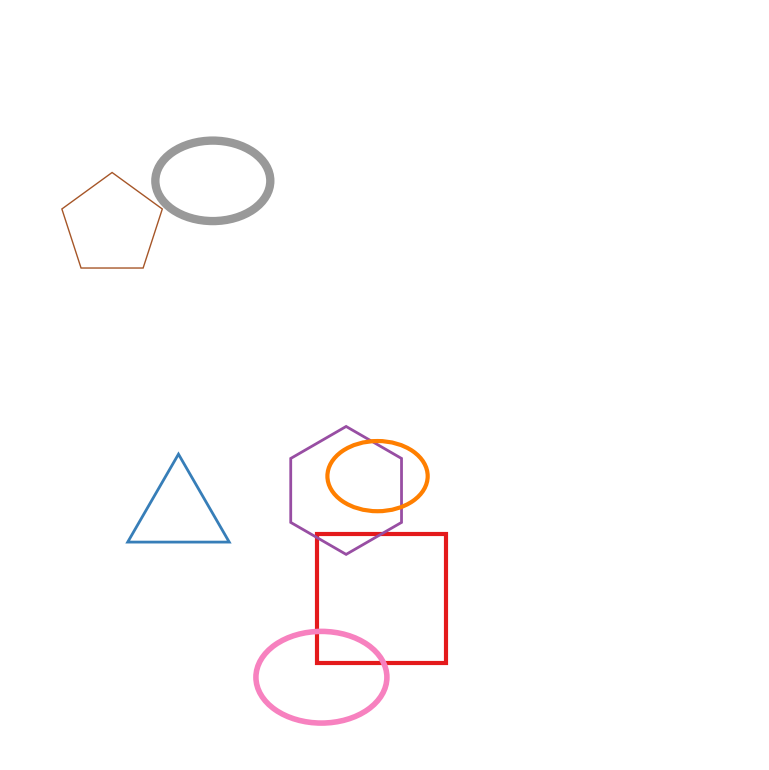[{"shape": "square", "thickness": 1.5, "radius": 0.42, "center": [0.496, 0.223]}, {"shape": "triangle", "thickness": 1, "radius": 0.38, "center": [0.232, 0.334]}, {"shape": "hexagon", "thickness": 1, "radius": 0.42, "center": [0.45, 0.363]}, {"shape": "oval", "thickness": 1.5, "radius": 0.33, "center": [0.49, 0.382]}, {"shape": "pentagon", "thickness": 0.5, "radius": 0.34, "center": [0.146, 0.707]}, {"shape": "oval", "thickness": 2, "radius": 0.43, "center": [0.417, 0.12]}, {"shape": "oval", "thickness": 3, "radius": 0.37, "center": [0.276, 0.765]}]